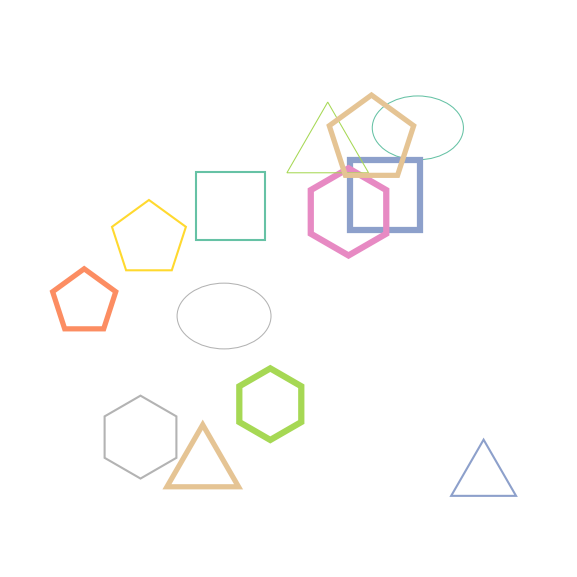[{"shape": "square", "thickness": 1, "radius": 0.3, "center": [0.399, 0.643]}, {"shape": "oval", "thickness": 0.5, "radius": 0.39, "center": [0.724, 0.778]}, {"shape": "pentagon", "thickness": 2.5, "radius": 0.29, "center": [0.146, 0.476]}, {"shape": "square", "thickness": 3, "radius": 0.3, "center": [0.667, 0.661]}, {"shape": "triangle", "thickness": 1, "radius": 0.32, "center": [0.837, 0.173]}, {"shape": "hexagon", "thickness": 3, "radius": 0.38, "center": [0.604, 0.632]}, {"shape": "triangle", "thickness": 0.5, "radius": 0.41, "center": [0.567, 0.741]}, {"shape": "hexagon", "thickness": 3, "radius": 0.31, "center": [0.468, 0.299]}, {"shape": "pentagon", "thickness": 1, "radius": 0.34, "center": [0.258, 0.586]}, {"shape": "pentagon", "thickness": 2.5, "radius": 0.38, "center": [0.643, 0.758]}, {"shape": "triangle", "thickness": 2.5, "radius": 0.36, "center": [0.351, 0.192]}, {"shape": "hexagon", "thickness": 1, "radius": 0.36, "center": [0.243, 0.242]}, {"shape": "oval", "thickness": 0.5, "radius": 0.41, "center": [0.388, 0.452]}]